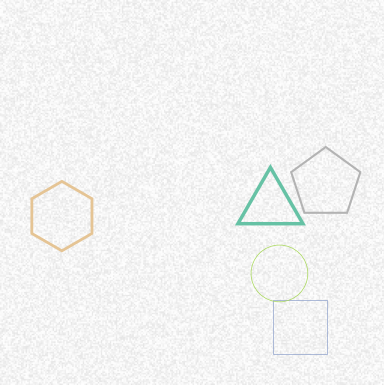[{"shape": "triangle", "thickness": 2.5, "radius": 0.49, "center": [0.702, 0.468]}, {"shape": "square", "thickness": 0.5, "radius": 0.35, "center": [0.78, 0.151]}, {"shape": "circle", "thickness": 0.5, "radius": 0.37, "center": [0.726, 0.29]}, {"shape": "hexagon", "thickness": 2, "radius": 0.45, "center": [0.161, 0.439]}, {"shape": "pentagon", "thickness": 1.5, "radius": 0.47, "center": [0.846, 0.524]}]